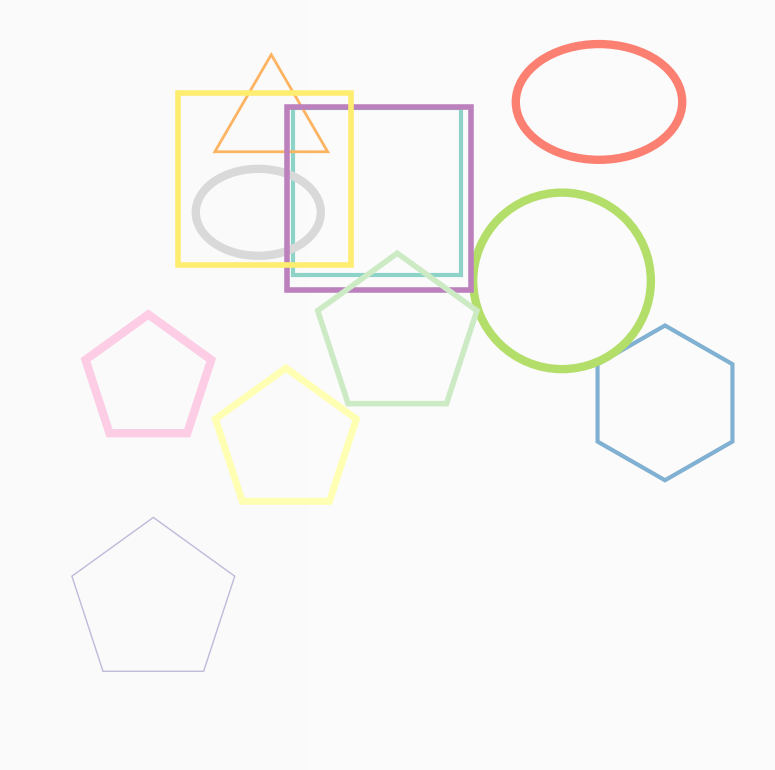[{"shape": "square", "thickness": 1.5, "radius": 0.54, "center": [0.487, 0.751]}, {"shape": "pentagon", "thickness": 2.5, "radius": 0.48, "center": [0.369, 0.426]}, {"shape": "pentagon", "thickness": 0.5, "radius": 0.55, "center": [0.198, 0.218]}, {"shape": "oval", "thickness": 3, "radius": 0.54, "center": [0.773, 0.868]}, {"shape": "hexagon", "thickness": 1.5, "radius": 0.5, "center": [0.858, 0.477]}, {"shape": "triangle", "thickness": 1, "radius": 0.42, "center": [0.35, 0.845]}, {"shape": "circle", "thickness": 3, "radius": 0.57, "center": [0.725, 0.635]}, {"shape": "pentagon", "thickness": 3, "radius": 0.43, "center": [0.191, 0.506]}, {"shape": "oval", "thickness": 3, "radius": 0.4, "center": [0.333, 0.724]}, {"shape": "square", "thickness": 2, "radius": 0.59, "center": [0.489, 0.743]}, {"shape": "pentagon", "thickness": 2, "radius": 0.54, "center": [0.513, 0.563]}, {"shape": "square", "thickness": 2, "radius": 0.56, "center": [0.341, 0.768]}]